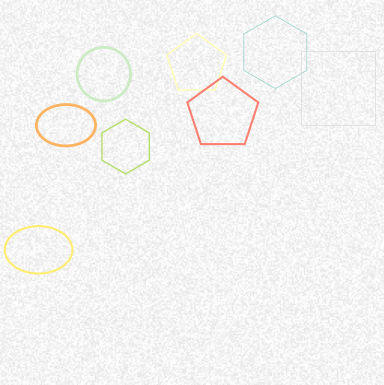[{"shape": "hexagon", "thickness": 0.5, "radius": 0.47, "center": [0.715, 0.864]}, {"shape": "pentagon", "thickness": 1, "radius": 0.41, "center": [0.511, 0.832]}, {"shape": "pentagon", "thickness": 1.5, "radius": 0.48, "center": [0.579, 0.704]}, {"shape": "oval", "thickness": 2, "radius": 0.38, "center": [0.171, 0.675]}, {"shape": "hexagon", "thickness": 1, "radius": 0.35, "center": [0.326, 0.619]}, {"shape": "square", "thickness": 0.5, "radius": 0.48, "center": [0.878, 0.772]}, {"shape": "circle", "thickness": 2, "radius": 0.35, "center": [0.27, 0.808]}, {"shape": "oval", "thickness": 1.5, "radius": 0.44, "center": [0.1, 0.351]}]